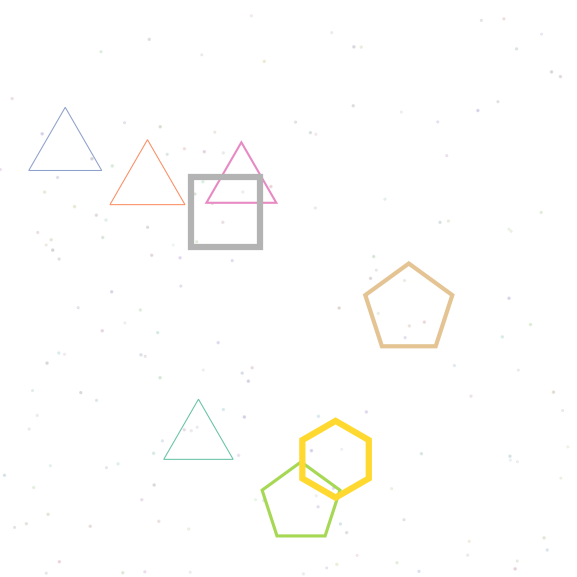[{"shape": "triangle", "thickness": 0.5, "radius": 0.35, "center": [0.344, 0.238]}, {"shape": "triangle", "thickness": 0.5, "radius": 0.38, "center": [0.255, 0.682]}, {"shape": "triangle", "thickness": 0.5, "radius": 0.36, "center": [0.113, 0.74]}, {"shape": "triangle", "thickness": 1, "radius": 0.35, "center": [0.418, 0.683]}, {"shape": "pentagon", "thickness": 1.5, "radius": 0.35, "center": [0.521, 0.128]}, {"shape": "hexagon", "thickness": 3, "radius": 0.33, "center": [0.581, 0.204]}, {"shape": "pentagon", "thickness": 2, "radius": 0.4, "center": [0.708, 0.464]}, {"shape": "square", "thickness": 3, "radius": 0.3, "center": [0.39, 0.632]}]